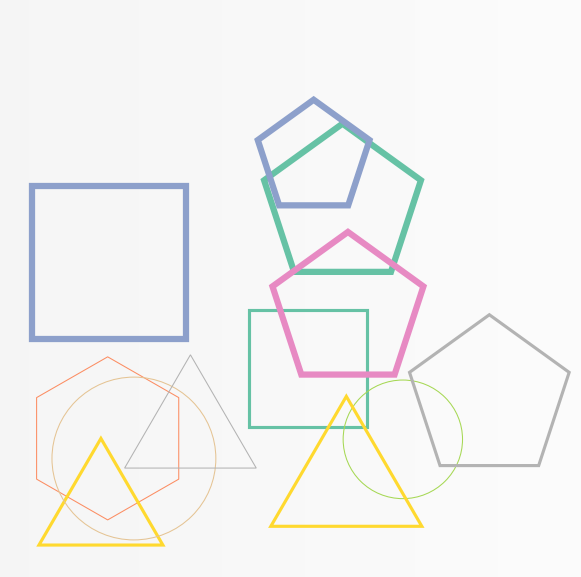[{"shape": "pentagon", "thickness": 3, "radius": 0.71, "center": [0.589, 0.643]}, {"shape": "square", "thickness": 1.5, "radius": 0.51, "center": [0.53, 0.361]}, {"shape": "hexagon", "thickness": 0.5, "radius": 0.71, "center": [0.185, 0.24]}, {"shape": "square", "thickness": 3, "radius": 0.66, "center": [0.188, 0.545]}, {"shape": "pentagon", "thickness": 3, "radius": 0.51, "center": [0.54, 0.725]}, {"shape": "pentagon", "thickness": 3, "radius": 0.68, "center": [0.599, 0.461]}, {"shape": "circle", "thickness": 0.5, "radius": 0.51, "center": [0.693, 0.238]}, {"shape": "triangle", "thickness": 1.5, "radius": 0.62, "center": [0.174, 0.117]}, {"shape": "triangle", "thickness": 1.5, "radius": 0.75, "center": [0.596, 0.163]}, {"shape": "circle", "thickness": 0.5, "radius": 0.7, "center": [0.23, 0.205]}, {"shape": "pentagon", "thickness": 1.5, "radius": 0.72, "center": [0.842, 0.31]}, {"shape": "triangle", "thickness": 0.5, "radius": 0.65, "center": [0.328, 0.254]}]